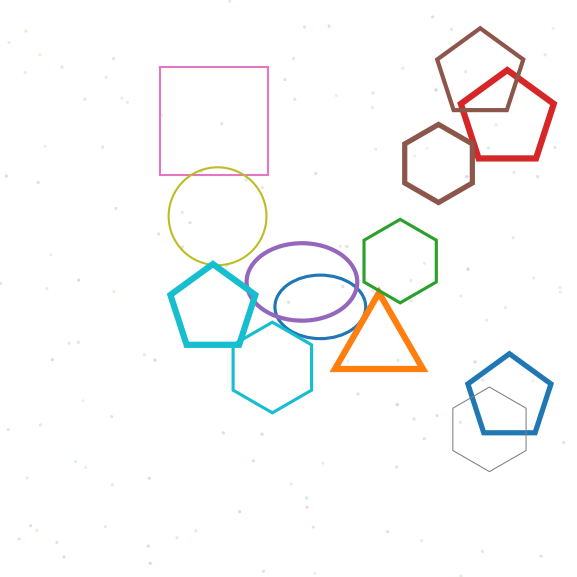[{"shape": "pentagon", "thickness": 2.5, "radius": 0.38, "center": [0.882, 0.311]}, {"shape": "oval", "thickness": 1.5, "radius": 0.39, "center": [0.555, 0.468]}, {"shape": "triangle", "thickness": 3, "radius": 0.44, "center": [0.656, 0.404]}, {"shape": "hexagon", "thickness": 1.5, "radius": 0.36, "center": [0.693, 0.547]}, {"shape": "pentagon", "thickness": 3, "radius": 0.42, "center": [0.878, 0.793]}, {"shape": "oval", "thickness": 2, "radius": 0.48, "center": [0.523, 0.511]}, {"shape": "hexagon", "thickness": 2.5, "radius": 0.34, "center": [0.759, 0.716]}, {"shape": "pentagon", "thickness": 2, "radius": 0.39, "center": [0.832, 0.872]}, {"shape": "square", "thickness": 1, "radius": 0.47, "center": [0.371, 0.789]}, {"shape": "hexagon", "thickness": 0.5, "radius": 0.37, "center": [0.848, 0.256]}, {"shape": "circle", "thickness": 1, "radius": 0.42, "center": [0.377, 0.625]}, {"shape": "hexagon", "thickness": 1.5, "radius": 0.39, "center": [0.472, 0.363]}, {"shape": "pentagon", "thickness": 3, "radius": 0.39, "center": [0.369, 0.465]}]